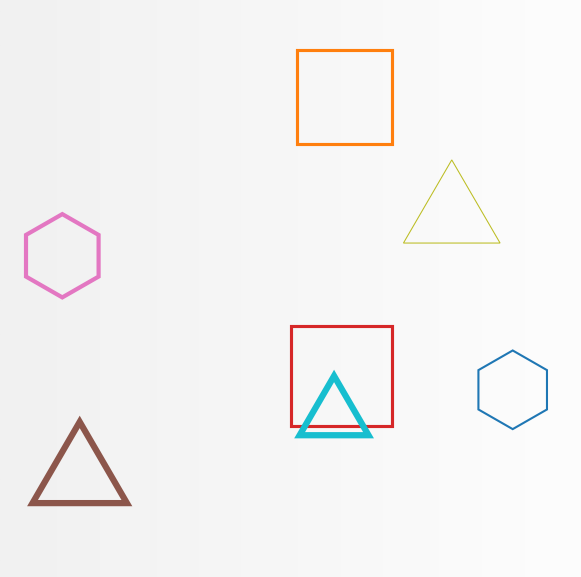[{"shape": "hexagon", "thickness": 1, "radius": 0.34, "center": [0.882, 0.324]}, {"shape": "square", "thickness": 1.5, "radius": 0.41, "center": [0.593, 0.83]}, {"shape": "square", "thickness": 1.5, "radius": 0.43, "center": [0.587, 0.348]}, {"shape": "triangle", "thickness": 3, "radius": 0.47, "center": [0.137, 0.175]}, {"shape": "hexagon", "thickness": 2, "radius": 0.36, "center": [0.107, 0.556]}, {"shape": "triangle", "thickness": 0.5, "radius": 0.48, "center": [0.777, 0.626]}, {"shape": "triangle", "thickness": 3, "radius": 0.34, "center": [0.575, 0.28]}]